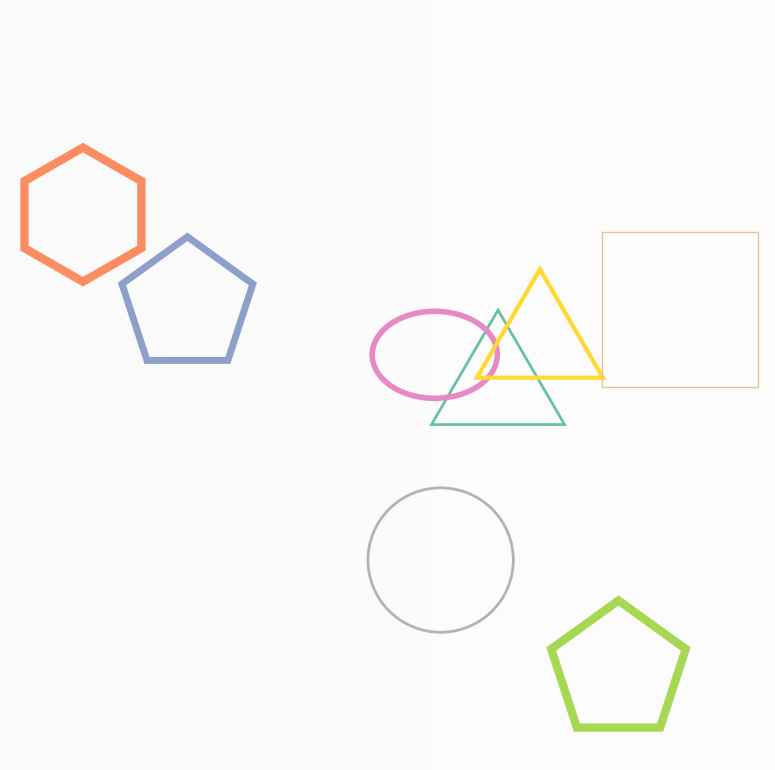[{"shape": "triangle", "thickness": 1, "radius": 0.5, "center": [0.643, 0.498]}, {"shape": "hexagon", "thickness": 3, "radius": 0.44, "center": [0.107, 0.721]}, {"shape": "pentagon", "thickness": 2.5, "radius": 0.44, "center": [0.242, 0.604]}, {"shape": "oval", "thickness": 2, "radius": 0.4, "center": [0.561, 0.539]}, {"shape": "pentagon", "thickness": 3, "radius": 0.46, "center": [0.798, 0.129]}, {"shape": "triangle", "thickness": 1.5, "radius": 0.47, "center": [0.697, 0.556]}, {"shape": "square", "thickness": 0.5, "radius": 0.5, "center": [0.877, 0.598]}, {"shape": "circle", "thickness": 1, "radius": 0.47, "center": [0.569, 0.273]}]